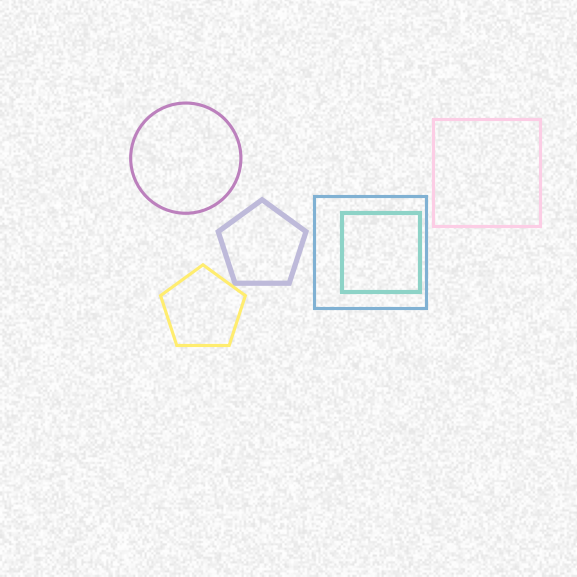[{"shape": "square", "thickness": 2, "radius": 0.34, "center": [0.659, 0.562]}, {"shape": "pentagon", "thickness": 2.5, "radius": 0.4, "center": [0.454, 0.573]}, {"shape": "square", "thickness": 1.5, "radius": 0.48, "center": [0.641, 0.563]}, {"shape": "square", "thickness": 1.5, "radius": 0.46, "center": [0.842, 0.701]}, {"shape": "circle", "thickness": 1.5, "radius": 0.48, "center": [0.322, 0.725]}, {"shape": "pentagon", "thickness": 1.5, "radius": 0.39, "center": [0.351, 0.463]}]